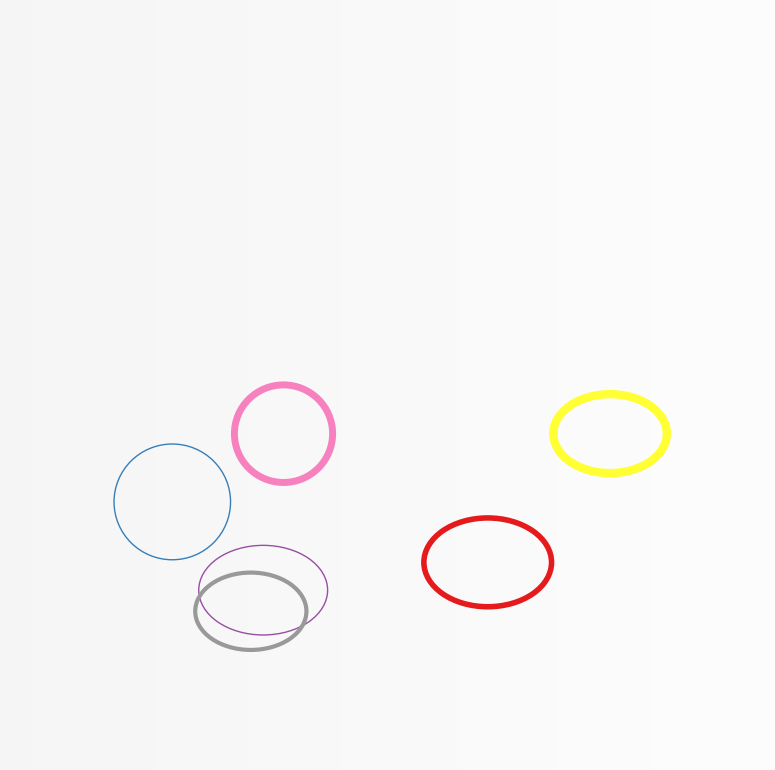[{"shape": "oval", "thickness": 2, "radius": 0.41, "center": [0.629, 0.27]}, {"shape": "circle", "thickness": 0.5, "radius": 0.38, "center": [0.222, 0.348]}, {"shape": "oval", "thickness": 0.5, "radius": 0.42, "center": [0.34, 0.234]}, {"shape": "oval", "thickness": 3, "radius": 0.37, "center": [0.787, 0.437]}, {"shape": "circle", "thickness": 2.5, "radius": 0.32, "center": [0.366, 0.437]}, {"shape": "oval", "thickness": 1.5, "radius": 0.36, "center": [0.324, 0.206]}]